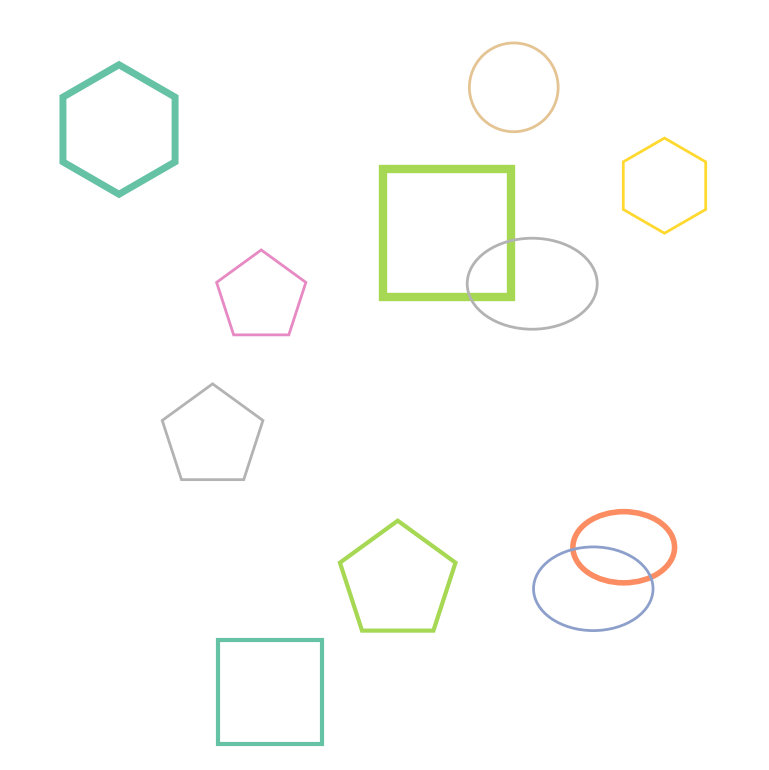[{"shape": "square", "thickness": 1.5, "radius": 0.34, "center": [0.351, 0.101]}, {"shape": "hexagon", "thickness": 2.5, "radius": 0.42, "center": [0.155, 0.832]}, {"shape": "oval", "thickness": 2, "radius": 0.33, "center": [0.81, 0.289]}, {"shape": "oval", "thickness": 1, "radius": 0.39, "center": [0.77, 0.235]}, {"shape": "pentagon", "thickness": 1, "radius": 0.3, "center": [0.339, 0.614]}, {"shape": "pentagon", "thickness": 1.5, "radius": 0.39, "center": [0.517, 0.245]}, {"shape": "square", "thickness": 3, "radius": 0.41, "center": [0.58, 0.697]}, {"shape": "hexagon", "thickness": 1, "radius": 0.31, "center": [0.863, 0.759]}, {"shape": "circle", "thickness": 1, "radius": 0.29, "center": [0.667, 0.887]}, {"shape": "pentagon", "thickness": 1, "radius": 0.34, "center": [0.276, 0.433]}, {"shape": "oval", "thickness": 1, "radius": 0.42, "center": [0.691, 0.632]}]